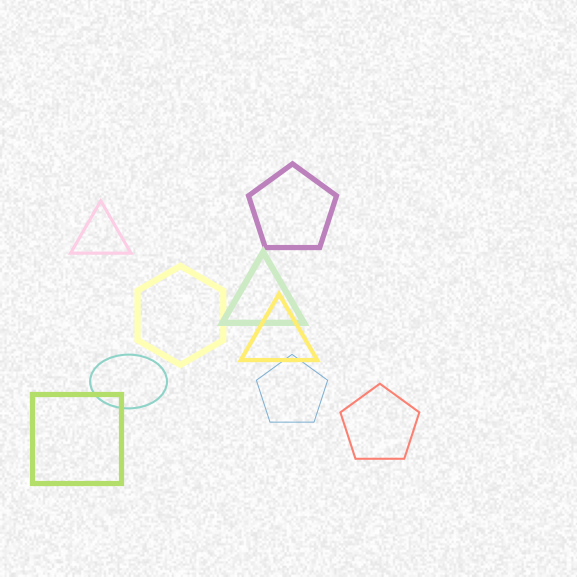[{"shape": "oval", "thickness": 1, "radius": 0.33, "center": [0.223, 0.339]}, {"shape": "hexagon", "thickness": 3, "radius": 0.43, "center": [0.312, 0.453]}, {"shape": "pentagon", "thickness": 1, "radius": 0.36, "center": [0.658, 0.263]}, {"shape": "pentagon", "thickness": 0.5, "radius": 0.32, "center": [0.506, 0.321]}, {"shape": "square", "thickness": 2.5, "radius": 0.38, "center": [0.132, 0.24]}, {"shape": "triangle", "thickness": 1.5, "radius": 0.3, "center": [0.174, 0.591]}, {"shape": "pentagon", "thickness": 2.5, "radius": 0.4, "center": [0.507, 0.635]}, {"shape": "triangle", "thickness": 3, "radius": 0.41, "center": [0.456, 0.481]}, {"shape": "triangle", "thickness": 2, "radius": 0.38, "center": [0.483, 0.414]}]